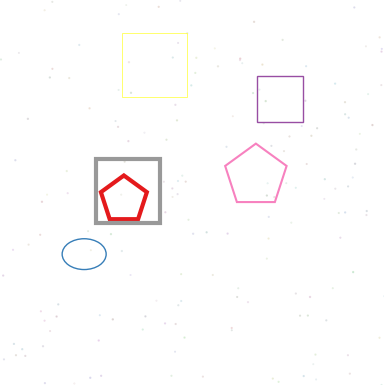[{"shape": "pentagon", "thickness": 3, "radius": 0.31, "center": [0.322, 0.481]}, {"shape": "oval", "thickness": 1, "radius": 0.29, "center": [0.219, 0.34]}, {"shape": "square", "thickness": 1, "radius": 0.3, "center": [0.727, 0.743]}, {"shape": "square", "thickness": 0.5, "radius": 0.42, "center": [0.401, 0.83]}, {"shape": "pentagon", "thickness": 1.5, "radius": 0.42, "center": [0.665, 0.543]}, {"shape": "square", "thickness": 3, "radius": 0.42, "center": [0.333, 0.504]}]